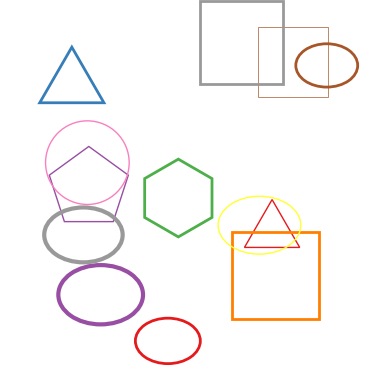[{"shape": "triangle", "thickness": 1, "radius": 0.41, "center": [0.707, 0.399]}, {"shape": "oval", "thickness": 2, "radius": 0.42, "center": [0.436, 0.115]}, {"shape": "triangle", "thickness": 2, "radius": 0.48, "center": [0.187, 0.781]}, {"shape": "hexagon", "thickness": 2, "radius": 0.5, "center": [0.463, 0.486]}, {"shape": "pentagon", "thickness": 1, "radius": 0.54, "center": [0.231, 0.512]}, {"shape": "oval", "thickness": 3, "radius": 0.55, "center": [0.261, 0.234]}, {"shape": "square", "thickness": 2, "radius": 0.57, "center": [0.715, 0.284]}, {"shape": "oval", "thickness": 1, "radius": 0.54, "center": [0.674, 0.415]}, {"shape": "oval", "thickness": 2, "radius": 0.4, "center": [0.849, 0.83]}, {"shape": "square", "thickness": 0.5, "radius": 0.45, "center": [0.76, 0.839]}, {"shape": "circle", "thickness": 1, "radius": 0.54, "center": [0.227, 0.578]}, {"shape": "square", "thickness": 2, "radius": 0.54, "center": [0.628, 0.888]}, {"shape": "oval", "thickness": 3, "radius": 0.51, "center": [0.217, 0.39]}]